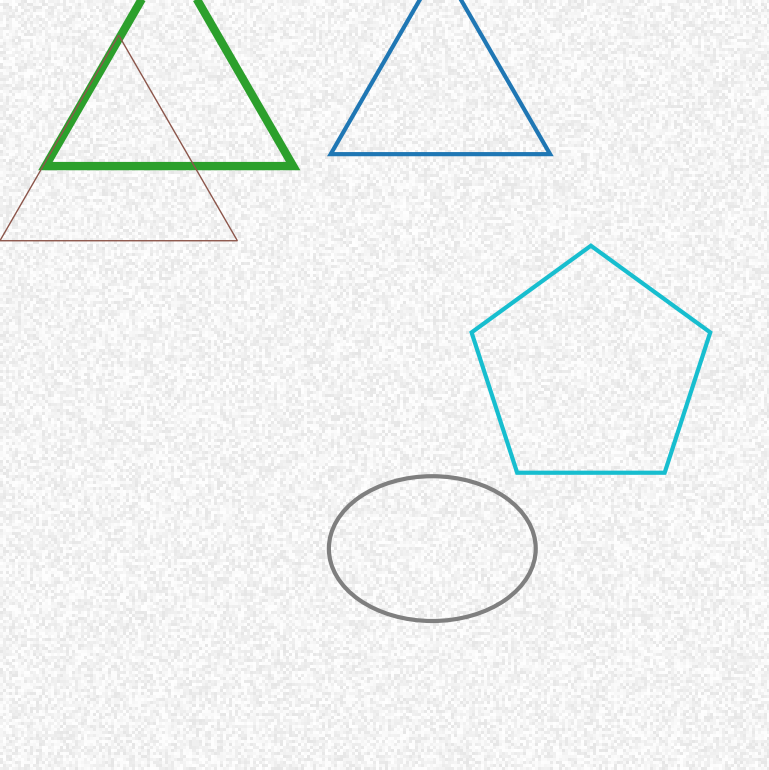[{"shape": "triangle", "thickness": 1.5, "radius": 0.82, "center": [0.572, 0.882]}, {"shape": "triangle", "thickness": 3, "radius": 0.93, "center": [0.22, 0.877]}, {"shape": "triangle", "thickness": 0.5, "radius": 0.89, "center": [0.154, 0.776]}, {"shape": "oval", "thickness": 1.5, "radius": 0.67, "center": [0.561, 0.288]}, {"shape": "pentagon", "thickness": 1.5, "radius": 0.81, "center": [0.767, 0.518]}]